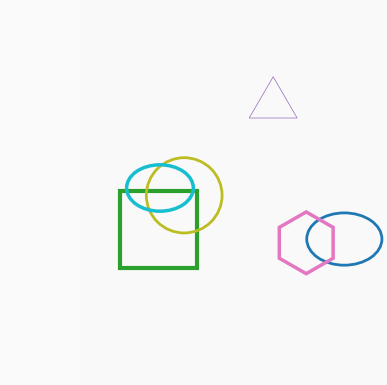[{"shape": "oval", "thickness": 2, "radius": 0.49, "center": [0.889, 0.379]}, {"shape": "square", "thickness": 3, "radius": 0.5, "center": [0.409, 0.404]}, {"shape": "triangle", "thickness": 0.5, "radius": 0.36, "center": [0.705, 0.729]}, {"shape": "hexagon", "thickness": 2.5, "radius": 0.4, "center": [0.79, 0.369]}, {"shape": "circle", "thickness": 2, "radius": 0.49, "center": [0.475, 0.493]}, {"shape": "oval", "thickness": 2.5, "radius": 0.43, "center": [0.413, 0.512]}]